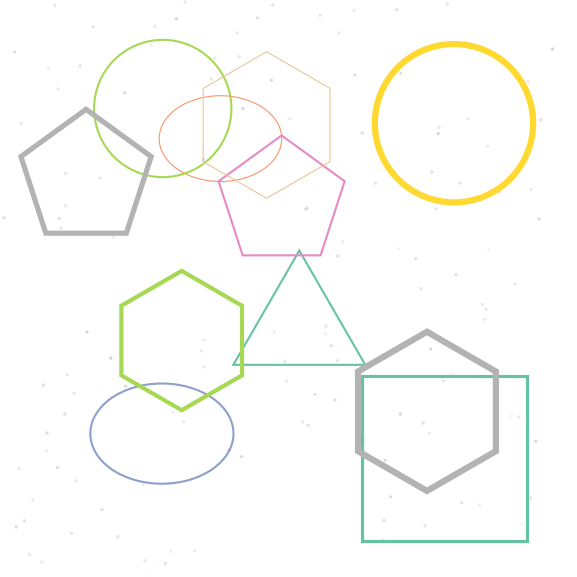[{"shape": "square", "thickness": 1.5, "radius": 0.71, "center": [0.77, 0.205]}, {"shape": "triangle", "thickness": 1, "radius": 0.66, "center": [0.518, 0.433]}, {"shape": "oval", "thickness": 0.5, "radius": 0.53, "center": [0.382, 0.759]}, {"shape": "oval", "thickness": 1, "radius": 0.62, "center": [0.28, 0.248]}, {"shape": "pentagon", "thickness": 1, "radius": 0.57, "center": [0.488, 0.65]}, {"shape": "circle", "thickness": 1, "radius": 0.59, "center": [0.282, 0.811]}, {"shape": "hexagon", "thickness": 2, "radius": 0.6, "center": [0.315, 0.409]}, {"shape": "circle", "thickness": 3, "radius": 0.69, "center": [0.786, 0.786]}, {"shape": "hexagon", "thickness": 0.5, "radius": 0.63, "center": [0.462, 0.783]}, {"shape": "pentagon", "thickness": 2.5, "radius": 0.59, "center": [0.149, 0.691]}, {"shape": "hexagon", "thickness": 3, "radius": 0.69, "center": [0.739, 0.287]}]